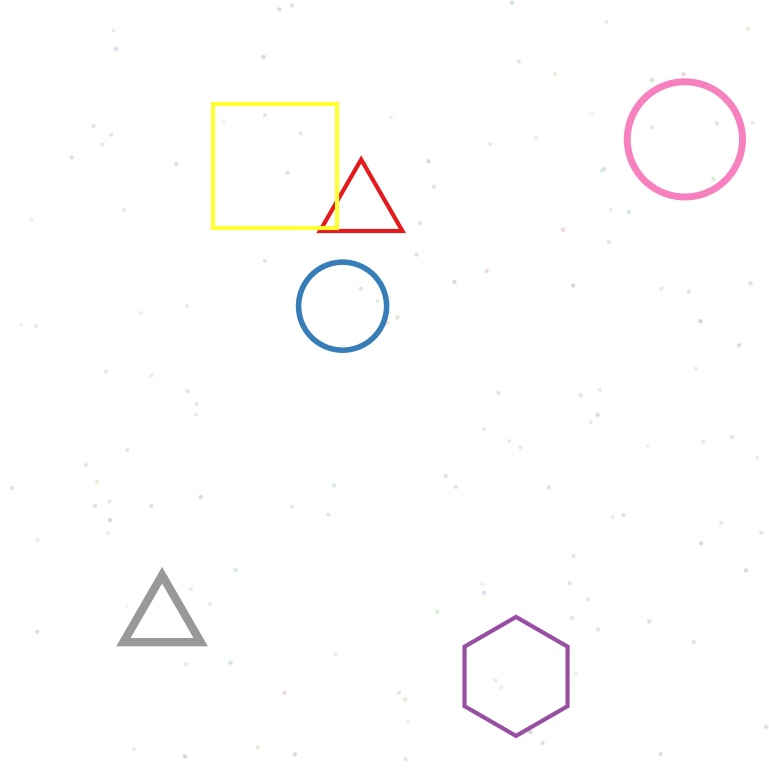[{"shape": "triangle", "thickness": 1.5, "radius": 0.31, "center": [0.469, 0.731]}, {"shape": "circle", "thickness": 2, "radius": 0.29, "center": [0.445, 0.602]}, {"shape": "hexagon", "thickness": 1.5, "radius": 0.39, "center": [0.67, 0.122]}, {"shape": "square", "thickness": 1.5, "radius": 0.4, "center": [0.357, 0.784]}, {"shape": "circle", "thickness": 2.5, "radius": 0.37, "center": [0.889, 0.819]}, {"shape": "triangle", "thickness": 3, "radius": 0.29, "center": [0.211, 0.195]}]